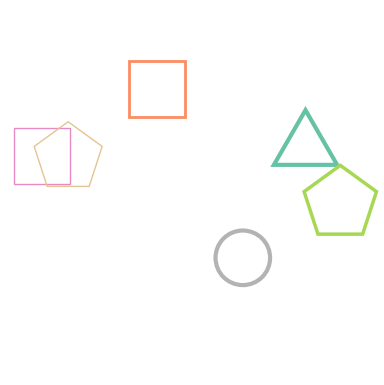[{"shape": "triangle", "thickness": 3, "radius": 0.47, "center": [0.793, 0.619]}, {"shape": "square", "thickness": 2, "radius": 0.37, "center": [0.409, 0.77]}, {"shape": "square", "thickness": 1, "radius": 0.36, "center": [0.109, 0.595]}, {"shape": "pentagon", "thickness": 2.5, "radius": 0.49, "center": [0.884, 0.472]}, {"shape": "pentagon", "thickness": 1, "radius": 0.46, "center": [0.177, 0.591]}, {"shape": "circle", "thickness": 3, "radius": 0.35, "center": [0.631, 0.33]}]